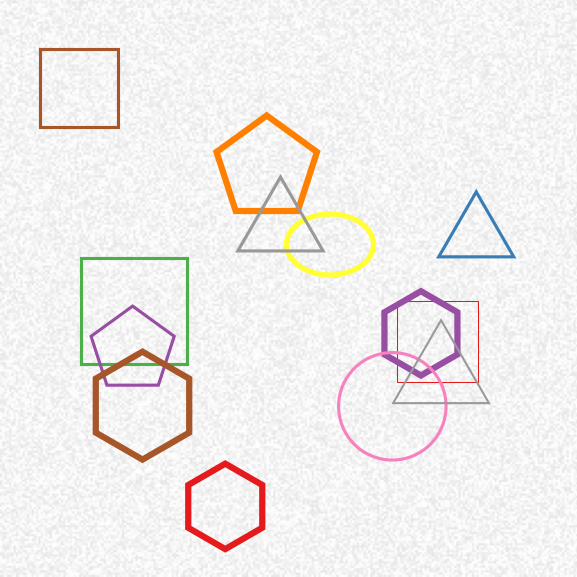[{"shape": "hexagon", "thickness": 3, "radius": 0.37, "center": [0.39, 0.122]}, {"shape": "square", "thickness": 0.5, "radius": 0.35, "center": [0.757, 0.408]}, {"shape": "triangle", "thickness": 1.5, "radius": 0.37, "center": [0.825, 0.592]}, {"shape": "square", "thickness": 1.5, "radius": 0.46, "center": [0.232, 0.461]}, {"shape": "hexagon", "thickness": 3, "radius": 0.36, "center": [0.729, 0.422]}, {"shape": "pentagon", "thickness": 1.5, "radius": 0.38, "center": [0.23, 0.393]}, {"shape": "pentagon", "thickness": 3, "radius": 0.46, "center": [0.462, 0.708]}, {"shape": "oval", "thickness": 2.5, "radius": 0.38, "center": [0.571, 0.576]}, {"shape": "hexagon", "thickness": 3, "radius": 0.47, "center": [0.247, 0.297]}, {"shape": "square", "thickness": 1.5, "radius": 0.34, "center": [0.137, 0.847]}, {"shape": "circle", "thickness": 1.5, "radius": 0.47, "center": [0.679, 0.296]}, {"shape": "triangle", "thickness": 1, "radius": 0.48, "center": [0.764, 0.349]}, {"shape": "triangle", "thickness": 1.5, "radius": 0.43, "center": [0.486, 0.607]}]